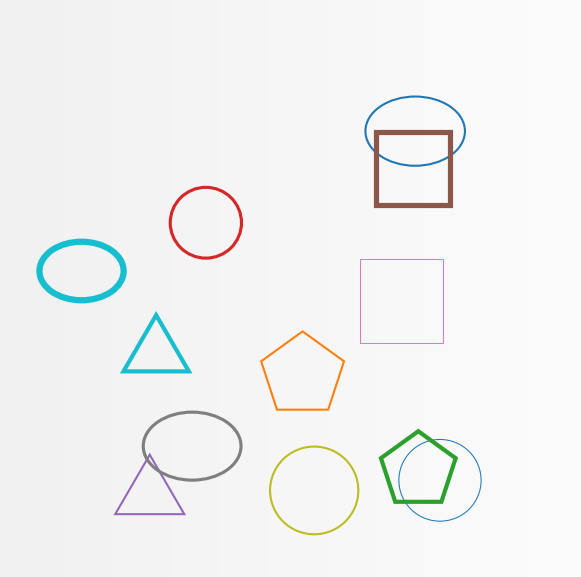[{"shape": "oval", "thickness": 1, "radius": 0.43, "center": [0.714, 0.772]}, {"shape": "circle", "thickness": 0.5, "radius": 0.35, "center": [0.757, 0.167]}, {"shape": "pentagon", "thickness": 1, "radius": 0.37, "center": [0.521, 0.35]}, {"shape": "pentagon", "thickness": 2, "radius": 0.34, "center": [0.72, 0.185]}, {"shape": "circle", "thickness": 1.5, "radius": 0.31, "center": [0.354, 0.613]}, {"shape": "triangle", "thickness": 1, "radius": 0.34, "center": [0.258, 0.143]}, {"shape": "square", "thickness": 2.5, "radius": 0.32, "center": [0.71, 0.708]}, {"shape": "square", "thickness": 0.5, "radius": 0.36, "center": [0.691, 0.478]}, {"shape": "oval", "thickness": 1.5, "radius": 0.42, "center": [0.331, 0.227]}, {"shape": "circle", "thickness": 1, "radius": 0.38, "center": [0.541, 0.15]}, {"shape": "triangle", "thickness": 2, "radius": 0.32, "center": [0.269, 0.389]}, {"shape": "oval", "thickness": 3, "radius": 0.36, "center": [0.14, 0.53]}]